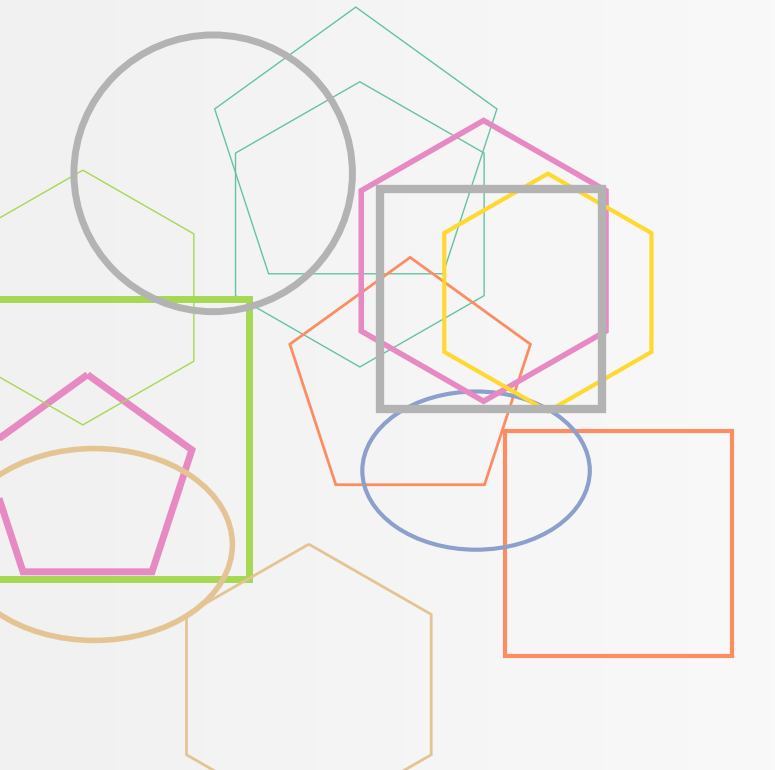[{"shape": "pentagon", "thickness": 0.5, "radius": 0.96, "center": [0.459, 0.799]}, {"shape": "hexagon", "thickness": 0.5, "radius": 0.93, "center": [0.464, 0.709]}, {"shape": "pentagon", "thickness": 1, "radius": 0.82, "center": [0.529, 0.503]}, {"shape": "square", "thickness": 1.5, "radius": 0.73, "center": [0.798, 0.294]}, {"shape": "oval", "thickness": 1.5, "radius": 0.73, "center": [0.614, 0.389]}, {"shape": "pentagon", "thickness": 2.5, "radius": 0.71, "center": [0.113, 0.372]}, {"shape": "hexagon", "thickness": 2, "radius": 0.91, "center": [0.624, 0.661]}, {"shape": "square", "thickness": 2.5, "radius": 0.91, "center": [0.139, 0.43]}, {"shape": "hexagon", "thickness": 0.5, "radius": 0.83, "center": [0.107, 0.614]}, {"shape": "hexagon", "thickness": 1.5, "radius": 0.77, "center": [0.707, 0.62]}, {"shape": "hexagon", "thickness": 1, "radius": 0.91, "center": [0.399, 0.111]}, {"shape": "oval", "thickness": 2, "radius": 0.89, "center": [0.122, 0.293]}, {"shape": "circle", "thickness": 2.5, "radius": 0.9, "center": [0.275, 0.775]}, {"shape": "square", "thickness": 3, "radius": 0.72, "center": [0.634, 0.612]}]